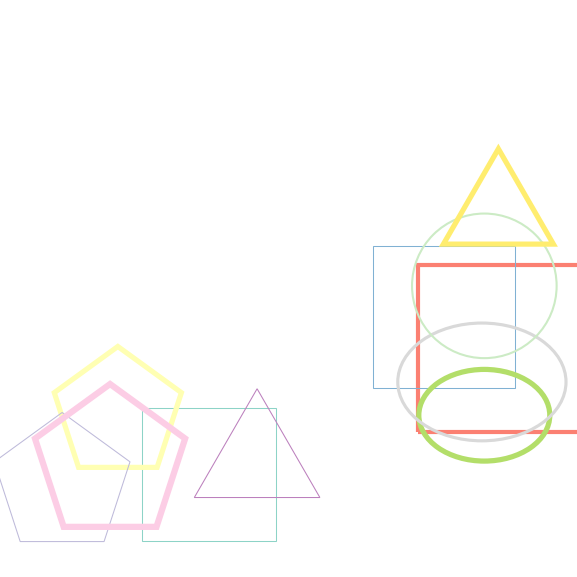[{"shape": "square", "thickness": 0.5, "radius": 0.58, "center": [0.362, 0.178]}, {"shape": "pentagon", "thickness": 2.5, "radius": 0.58, "center": [0.204, 0.283]}, {"shape": "pentagon", "thickness": 0.5, "radius": 0.62, "center": [0.108, 0.161]}, {"shape": "square", "thickness": 2, "radius": 0.72, "center": [0.867, 0.395]}, {"shape": "square", "thickness": 0.5, "radius": 0.62, "center": [0.768, 0.45]}, {"shape": "oval", "thickness": 2.5, "radius": 0.57, "center": [0.839, 0.28]}, {"shape": "pentagon", "thickness": 3, "radius": 0.68, "center": [0.191, 0.197]}, {"shape": "oval", "thickness": 1.5, "radius": 0.73, "center": [0.834, 0.338]}, {"shape": "triangle", "thickness": 0.5, "radius": 0.63, "center": [0.445, 0.2]}, {"shape": "circle", "thickness": 1, "radius": 0.63, "center": [0.839, 0.504]}, {"shape": "triangle", "thickness": 2.5, "radius": 0.55, "center": [0.863, 0.631]}]